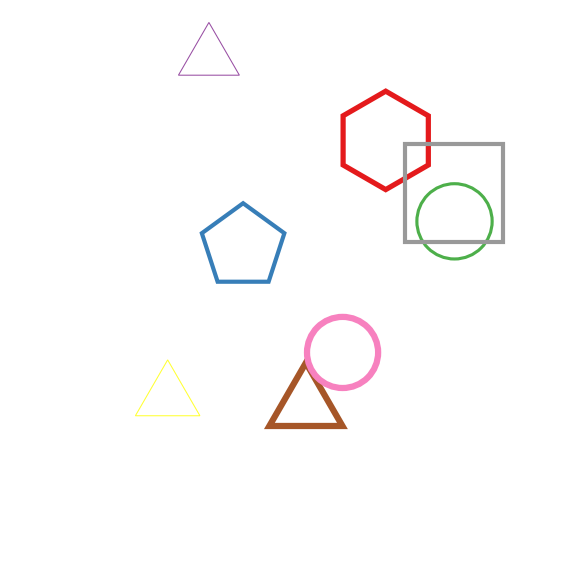[{"shape": "hexagon", "thickness": 2.5, "radius": 0.43, "center": [0.668, 0.756]}, {"shape": "pentagon", "thickness": 2, "radius": 0.38, "center": [0.421, 0.572]}, {"shape": "circle", "thickness": 1.5, "radius": 0.33, "center": [0.787, 0.616]}, {"shape": "triangle", "thickness": 0.5, "radius": 0.3, "center": [0.362, 0.899]}, {"shape": "triangle", "thickness": 0.5, "radius": 0.32, "center": [0.29, 0.311]}, {"shape": "triangle", "thickness": 3, "radius": 0.37, "center": [0.53, 0.298]}, {"shape": "circle", "thickness": 3, "radius": 0.31, "center": [0.593, 0.389]}, {"shape": "square", "thickness": 2, "radius": 0.42, "center": [0.786, 0.665]}]